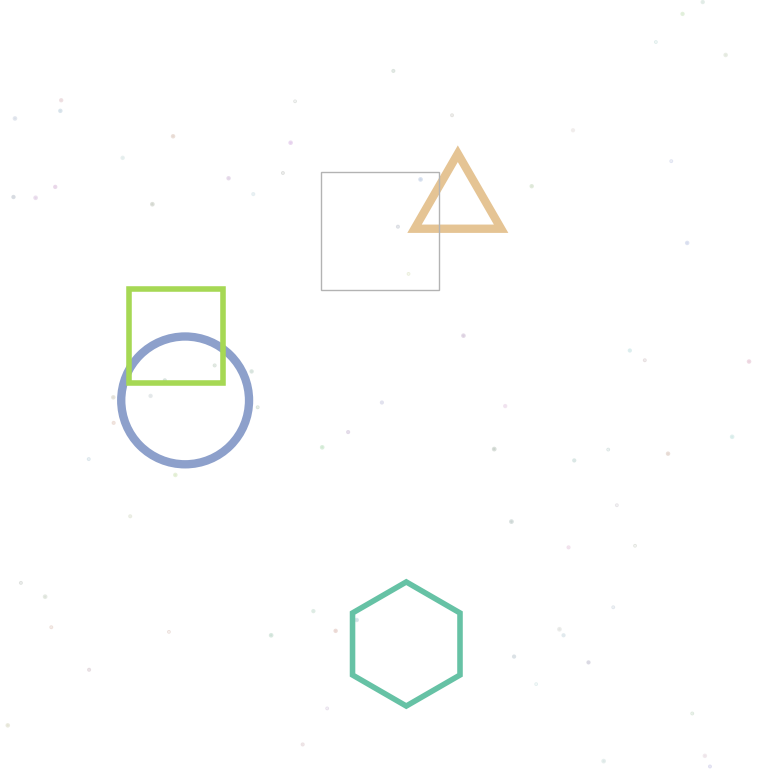[{"shape": "hexagon", "thickness": 2, "radius": 0.4, "center": [0.528, 0.164]}, {"shape": "circle", "thickness": 3, "radius": 0.41, "center": [0.24, 0.48]}, {"shape": "square", "thickness": 2, "radius": 0.3, "center": [0.229, 0.564]}, {"shape": "triangle", "thickness": 3, "radius": 0.32, "center": [0.595, 0.735]}, {"shape": "square", "thickness": 0.5, "radius": 0.38, "center": [0.493, 0.7]}]